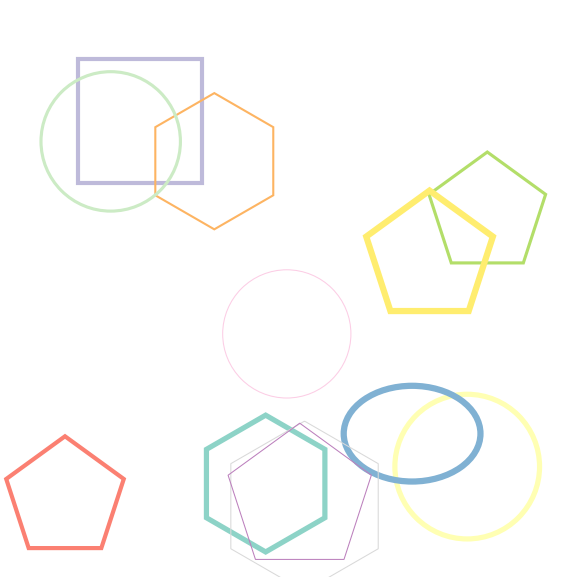[{"shape": "hexagon", "thickness": 2.5, "radius": 0.59, "center": [0.46, 0.162]}, {"shape": "circle", "thickness": 2.5, "radius": 0.63, "center": [0.809, 0.191]}, {"shape": "square", "thickness": 2, "radius": 0.54, "center": [0.243, 0.79]}, {"shape": "pentagon", "thickness": 2, "radius": 0.54, "center": [0.113, 0.137]}, {"shape": "oval", "thickness": 3, "radius": 0.59, "center": [0.714, 0.248]}, {"shape": "hexagon", "thickness": 1, "radius": 0.59, "center": [0.371, 0.72]}, {"shape": "pentagon", "thickness": 1.5, "radius": 0.53, "center": [0.844, 0.63]}, {"shape": "circle", "thickness": 0.5, "radius": 0.56, "center": [0.497, 0.421]}, {"shape": "hexagon", "thickness": 0.5, "radius": 0.74, "center": [0.527, 0.123]}, {"shape": "pentagon", "thickness": 0.5, "radius": 0.65, "center": [0.519, 0.136]}, {"shape": "circle", "thickness": 1.5, "radius": 0.6, "center": [0.192, 0.754]}, {"shape": "pentagon", "thickness": 3, "radius": 0.58, "center": [0.744, 0.554]}]